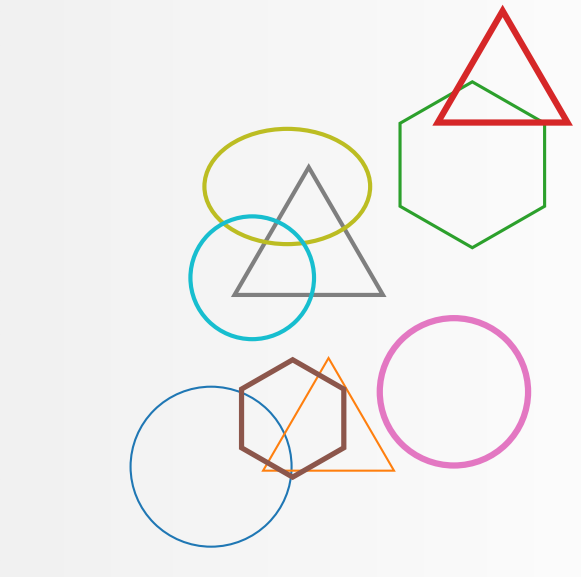[{"shape": "circle", "thickness": 1, "radius": 0.69, "center": [0.363, 0.191]}, {"shape": "triangle", "thickness": 1, "radius": 0.65, "center": [0.565, 0.249]}, {"shape": "hexagon", "thickness": 1.5, "radius": 0.72, "center": [0.813, 0.714]}, {"shape": "triangle", "thickness": 3, "radius": 0.64, "center": [0.865, 0.851]}, {"shape": "hexagon", "thickness": 2.5, "radius": 0.51, "center": [0.504, 0.275]}, {"shape": "circle", "thickness": 3, "radius": 0.64, "center": [0.781, 0.321]}, {"shape": "triangle", "thickness": 2, "radius": 0.74, "center": [0.531, 0.562]}, {"shape": "oval", "thickness": 2, "radius": 0.71, "center": [0.494, 0.676]}, {"shape": "circle", "thickness": 2, "radius": 0.53, "center": [0.434, 0.518]}]